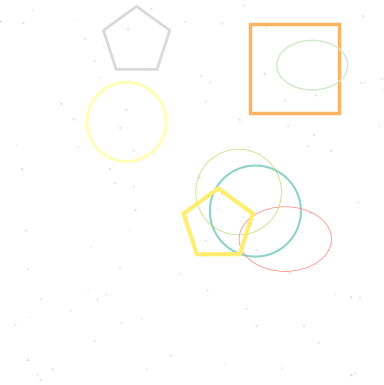[{"shape": "circle", "thickness": 1.5, "radius": 0.59, "center": [0.663, 0.452]}, {"shape": "circle", "thickness": 2, "radius": 0.51, "center": [0.329, 0.683]}, {"shape": "oval", "thickness": 0.5, "radius": 0.6, "center": [0.741, 0.379]}, {"shape": "square", "thickness": 2.5, "radius": 0.58, "center": [0.766, 0.821]}, {"shape": "circle", "thickness": 0.5, "radius": 0.56, "center": [0.62, 0.501]}, {"shape": "pentagon", "thickness": 2, "radius": 0.45, "center": [0.355, 0.893]}, {"shape": "oval", "thickness": 1, "radius": 0.46, "center": [0.811, 0.831]}, {"shape": "pentagon", "thickness": 3, "radius": 0.47, "center": [0.567, 0.416]}]